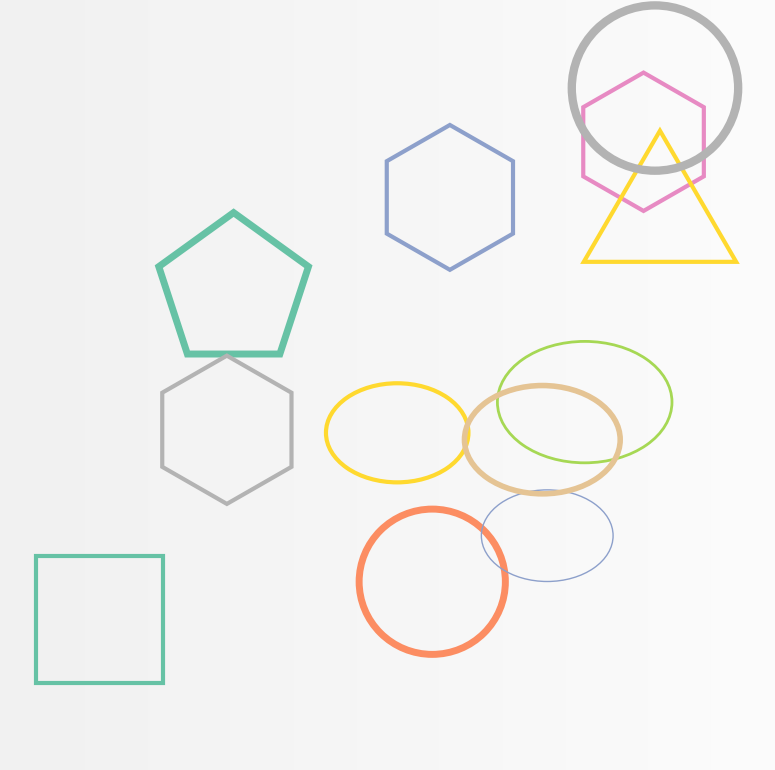[{"shape": "pentagon", "thickness": 2.5, "radius": 0.51, "center": [0.301, 0.622]}, {"shape": "square", "thickness": 1.5, "radius": 0.41, "center": [0.128, 0.195]}, {"shape": "circle", "thickness": 2.5, "radius": 0.47, "center": [0.558, 0.244]}, {"shape": "oval", "thickness": 0.5, "radius": 0.42, "center": [0.706, 0.304]}, {"shape": "hexagon", "thickness": 1.5, "radius": 0.47, "center": [0.58, 0.744]}, {"shape": "hexagon", "thickness": 1.5, "radius": 0.45, "center": [0.83, 0.816]}, {"shape": "oval", "thickness": 1, "radius": 0.56, "center": [0.754, 0.478]}, {"shape": "oval", "thickness": 1.5, "radius": 0.46, "center": [0.513, 0.438]}, {"shape": "triangle", "thickness": 1.5, "radius": 0.57, "center": [0.852, 0.717]}, {"shape": "oval", "thickness": 2, "radius": 0.5, "center": [0.7, 0.429]}, {"shape": "circle", "thickness": 3, "radius": 0.54, "center": [0.845, 0.886]}, {"shape": "hexagon", "thickness": 1.5, "radius": 0.48, "center": [0.293, 0.442]}]